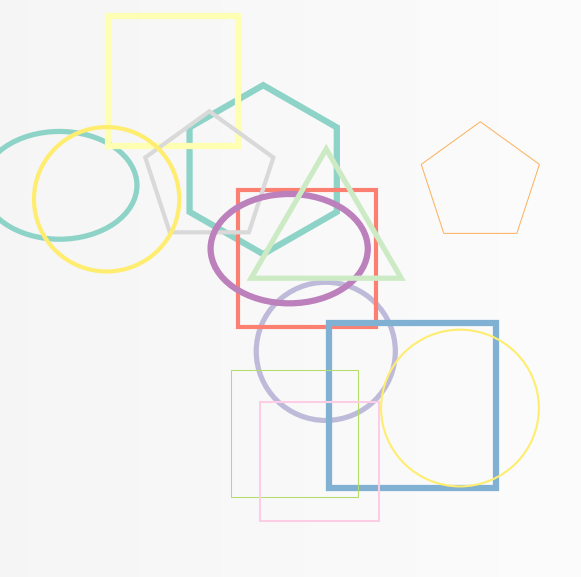[{"shape": "oval", "thickness": 2.5, "radius": 0.67, "center": [0.102, 0.678]}, {"shape": "hexagon", "thickness": 3, "radius": 0.73, "center": [0.453, 0.705]}, {"shape": "square", "thickness": 3, "radius": 0.56, "center": [0.298, 0.858]}, {"shape": "circle", "thickness": 2.5, "radius": 0.6, "center": [0.56, 0.391]}, {"shape": "square", "thickness": 2, "radius": 0.59, "center": [0.529, 0.552]}, {"shape": "square", "thickness": 3, "radius": 0.71, "center": [0.71, 0.297]}, {"shape": "pentagon", "thickness": 0.5, "radius": 0.53, "center": [0.826, 0.681]}, {"shape": "square", "thickness": 0.5, "radius": 0.55, "center": [0.506, 0.248]}, {"shape": "square", "thickness": 1, "radius": 0.51, "center": [0.55, 0.2]}, {"shape": "pentagon", "thickness": 2, "radius": 0.58, "center": [0.36, 0.691]}, {"shape": "oval", "thickness": 3, "radius": 0.68, "center": [0.498, 0.569]}, {"shape": "triangle", "thickness": 2.5, "radius": 0.75, "center": [0.561, 0.592]}, {"shape": "circle", "thickness": 1, "radius": 0.68, "center": [0.791, 0.293]}, {"shape": "circle", "thickness": 2, "radius": 0.63, "center": [0.183, 0.654]}]